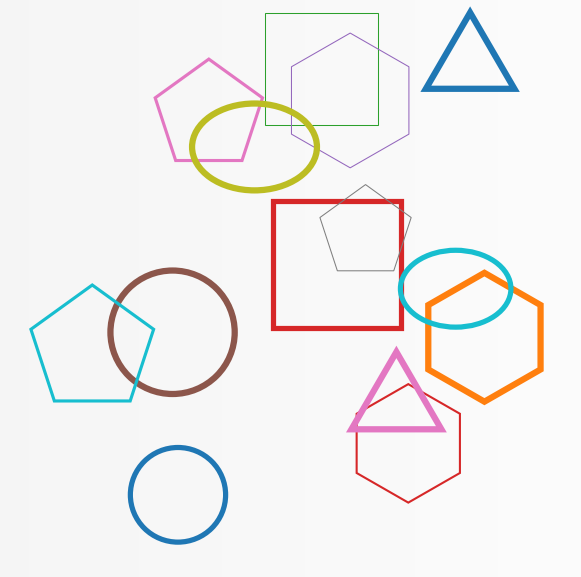[{"shape": "triangle", "thickness": 3, "radius": 0.44, "center": [0.809, 0.889]}, {"shape": "circle", "thickness": 2.5, "radius": 0.41, "center": [0.306, 0.142]}, {"shape": "hexagon", "thickness": 3, "radius": 0.56, "center": [0.833, 0.415]}, {"shape": "square", "thickness": 0.5, "radius": 0.48, "center": [0.553, 0.88]}, {"shape": "hexagon", "thickness": 1, "radius": 0.51, "center": [0.702, 0.231]}, {"shape": "square", "thickness": 2.5, "radius": 0.55, "center": [0.58, 0.541]}, {"shape": "hexagon", "thickness": 0.5, "radius": 0.58, "center": [0.602, 0.825]}, {"shape": "circle", "thickness": 3, "radius": 0.53, "center": [0.297, 0.424]}, {"shape": "triangle", "thickness": 3, "radius": 0.45, "center": [0.682, 0.3]}, {"shape": "pentagon", "thickness": 1.5, "radius": 0.49, "center": [0.359, 0.8]}, {"shape": "pentagon", "thickness": 0.5, "radius": 0.41, "center": [0.629, 0.597]}, {"shape": "oval", "thickness": 3, "radius": 0.54, "center": [0.438, 0.745]}, {"shape": "oval", "thickness": 2.5, "radius": 0.48, "center": [0.784, 0.499]}, {"shape": "pentagon", "thickness": 1.5, "radius": 0.55, "center": [0.159, 0.395]}]